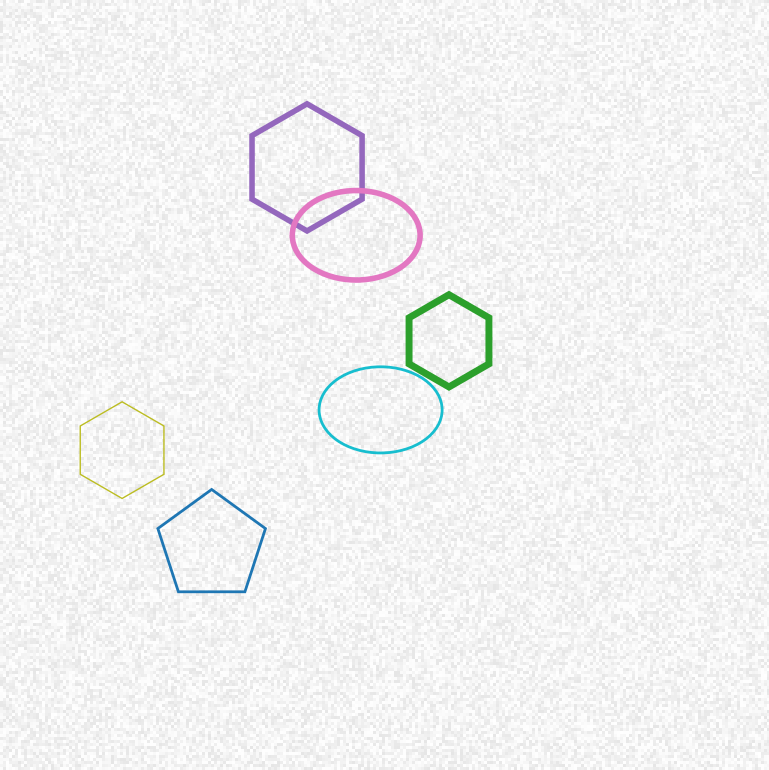[{"shape": "pentagon", "thickness": 1, "radius": 0.37, "center": [0.275, 0.291]}, {"shape": "hexagon", "thickness": 2.5, "radius": 0.3, "center": [0.583, 0.557]}, {"shape": "hexagon", "thickness": 2, "radius": 0.41, "center": [0.399, 0.783]}, {"shape": "oval", "thickness": 2, "radius": 0.41, "center": [0.463, 0.694]}, {"shape": "hexagon", "thickness": 0.5, "radius": 0.31, "center": [0.159, 0.415]}, {"shape": "oval", "thickness": 1, "radius": 0.4, "center": [0.494, 0.468]}]